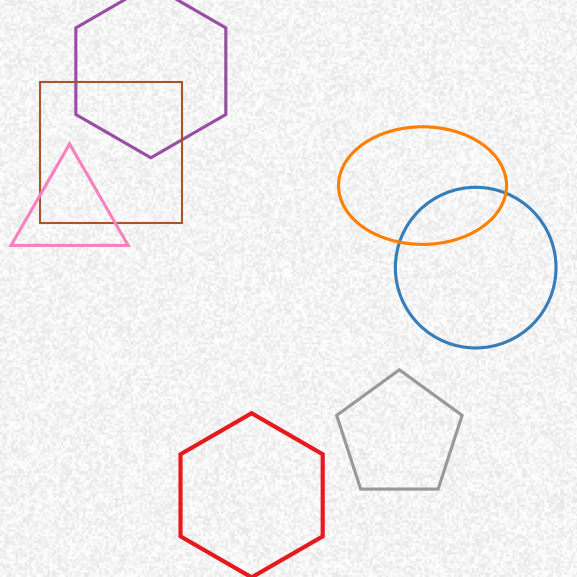[{"shape": "hexagon", "thickness": 2, "radius": 0.71, "center": [0.436, 0.141]}, {"shape": "circle", "thickness": 1.5, "radius": 0.7, "center": [0.824, 0.536]}, {"shape": "hexagon", "thickness": 1.5, "radius": 0.75, "center": [0.261, 0.876]}, {"shape": "oval", "thickness": 1.5, "radius": 0.73, "center": [0.732, 0.678]}, {"shape": "square", "thickness": 1, "radius": 0.61, "center": [0.192, 0.735]}, {"shape": "triangle", "thickness": 1.5, "radius": 0.59, "center": [0.121, 0.633]}, {"shape": "pentagon", "thickness": 1.5, "radius": 0.57, "center": [0.692, 0.245]}]